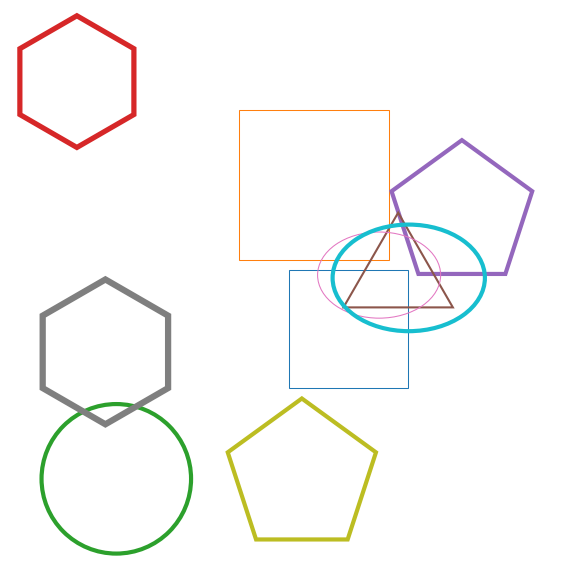[{"shape": "square", "thickness": 0.5, "radius": 0.51, "center": [0.603, 0.429]}, {"shape": "square", "thickness": 0.5, "radius": 0.65, "center": [0.544, 0.679]}, {"shape": "circle", "thickness": 2, "radius": 0.65, "center": [0.201, 0.17]}, {"shape": "hexagon", "thickness": 2.5, "radius": 0.57, "center": [0.133, 0.858]}, {"shape": "pentagon", "thickness": 2, "radius": 0.64, "center": [0.8, 0.628]}, {"shape": "triangle", "thickness": 1, "radius": 0.55, "center": [0.689, 0.522]}, {"shape": "oval", "thickness": 0.5, "radius": 0.53, "center": [0.656, 0.523]}, {"shape": "hexagon", "thickness": 3, "radius": 0.63, "center": [0.182, 0.39]}, {"shape": "pentagon", "thickness": 2, "radius": 0.67, "center": [0.523, 0.174]}, {"shape": "oval", "thickness": 2, "radius": 0.66, "center": [0.708, 0.518]}]